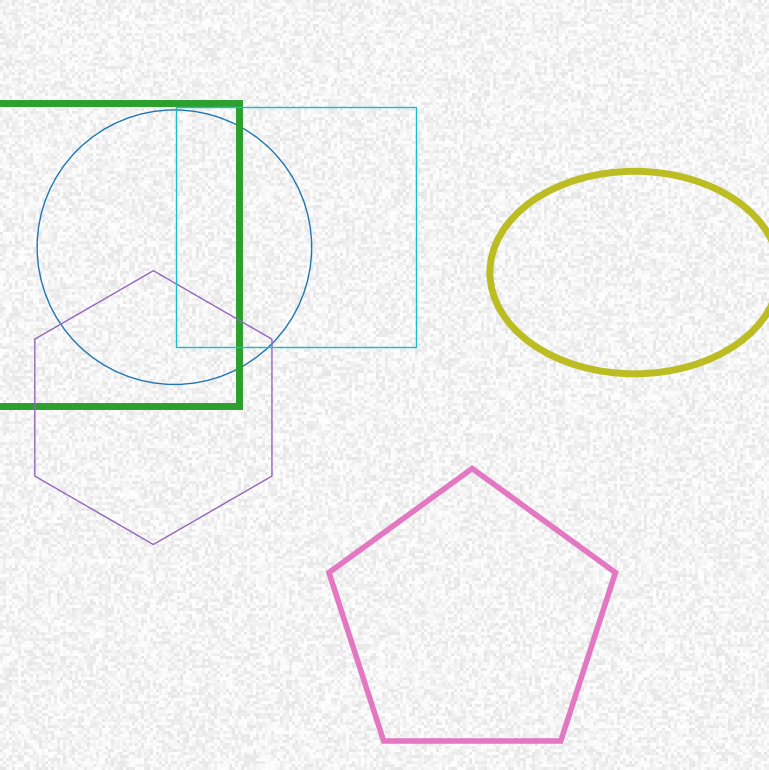[{"shape": "circle", "thickness": 0.5, "radius": 0.89, "center": [0.226, 0.679]}, {"shape": "square", "thickness": 2.5, "radius": 0.99, "center": [0.113, 0.67]}, {"shape": "hexagon", "thickness": 0.5, "radius": 0.89, "center": [0.199, 0.471]}, {"shape": "pentagon", "thickness": 2, "radius": 0.98, "center": [0.613, 0.196]}, {"shape": "oval", "thickness": 2.5, "radius": 0.94, "center": [0.824, 0.646]}, {"shape": "square", "thickness": 0.5, "radius": 0.78, "center": [0.385, 0.705]}]